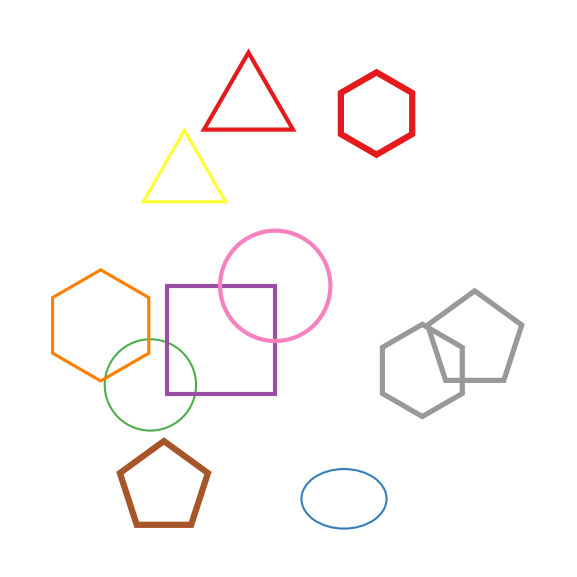[{"shape": "hexagon", "thickness": 3, "radius": 0.36, "center": [0.652, 0.803]}, {"shape": "triangle", "thickness": 2, "radius": 0.44, "center": [0.43, 0.819]}, {"shape": "oval", "thickness": 1, "radius": 0.37, "center": [0.596, 0.135]}, {"shape": "circle", "thickness": 1, "radius": 0.4, "center": [0.26, 0.333]}, {"shape": "square", "thickness": 2, "radius": 0.47, "center": [0.383, 0.41]}, {"shape": "hexagon", "thickness": 1.5, "radius": 0.48, "center": [0.174, 0.436]}, {"shape": "triangle", "thickness": 1.5, "radius": 0.41, "center": [0.319, 0.691]}, {"shape": "pentagon", "thickness": 3, "radius": 0.4, "center": [0.284, 0.155]}, {"shape": "circle", "thickness": 2, "radius": 0.48, "center": [0.477, 0.504]}, {"shape": "pentagon", "thickness": 2.5, "radius": 0.43, "center": [0.822, 0.41]}, {"shape": "hexagon", "thickness": 2.5, "radius": 0.4, "center": [0.731, 0.358]}]